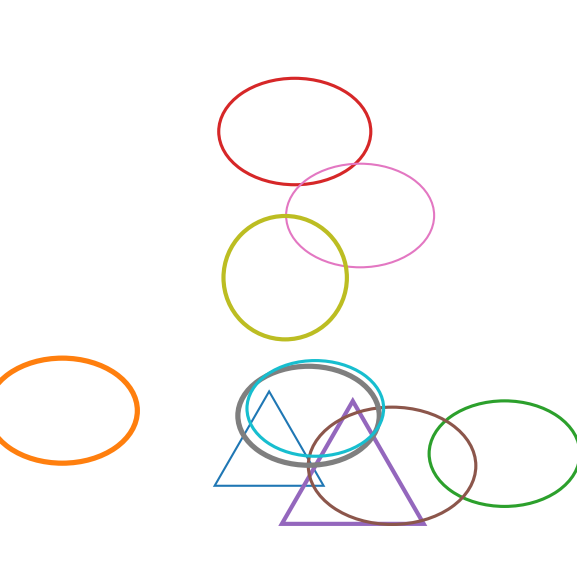[{"shape": "triangle", "thickness": 1, "radius": 0.54, "center": [0.466, 0.212]}, {"shape": "oval", "thickness": 2.5, "radius": 0.65, "center": [0.108, 0.288]}, {"shape": "oval", "thickness": 1.5, "radius": 0.65, "center": [0.874, 0.214]}, {"shape": "oval", "thickness": 1.5, "radius": 0.66, "center": [0.51, 0.771]}, {"shape": "triangle", "thickness": 2, "radius": 0.71, "center": [0.611, 0.163]}, {"shape": "oval", "thickness": 1.5, "radius": 0.73, "center": [0.679, 0.193]}, {"shape": "oval", "thickness": 1, "radius": 0.64, "center": [0.624, 0.626]}, {"shape": "oval", "thickness": 2.5, "radius": 0.61, "center": [0.534, 0.279]}, {"shape": "circle", "thickness": 2, "radius": 0.53, "center": [0.494, 0.518]}, {"shape": "oval", "thickness": 1.5, "radius": 0.59, "center": [0.546, 0.292]}]